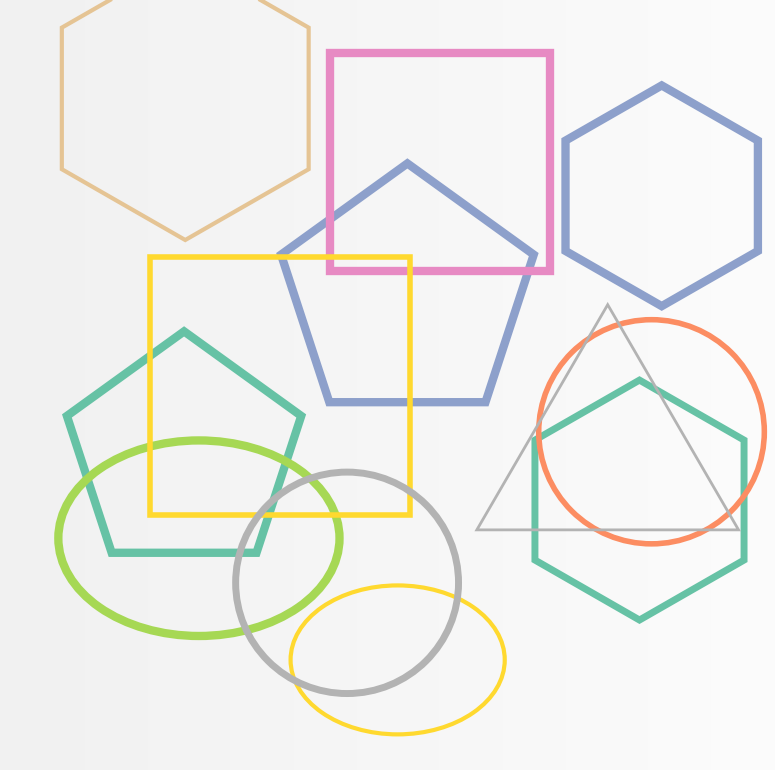[{"shape": "hexagon", "thickness": 2.5, "radius": 0.78, "center": [0.825, 0.351]}, {"shape": "pentagon", "thickness": 3, "radius": 0.79, "center": [0.238, 0.411]}, {"shape": "circle", "thickness": 2, "radius": 0.73, "center": [0.841, 0.439]}, {"shape": "pentagon", "thickness": 3, "radius": 0.86, "center": [0.526, 0.616]}, {"shape": "hexagon", "thickness": 3, "radius": 0.72, "center": [0.854, 0.746]}, {"shape": "square", "thickness": 3, "radius": 0.71, "center": [0.568, 0.789]}, {"shape": "oval", "thickness": 3, "radius": 0.91, "center": [0.257, 0.301]}, {"shape": "oval", "thickness": 1.5, "radius": 0.69, "center": [0.513, 0.143]}, {"shape": "square", "thickness": 2, "radius": 0.84, "center": [0.362, 0.499]}, {"shape": "hexagon", "thickness": 1.5, "radius": 0.92, "center": [0.239, 0.872]}, {"shape": "circle", "thickness": 2.5, "radius": 0.72, "center": [0.448, 0.243]}, {"shape": "triangle", "thickness": 1, "radius": 0.97, "center": [0.784, 0.409]}]